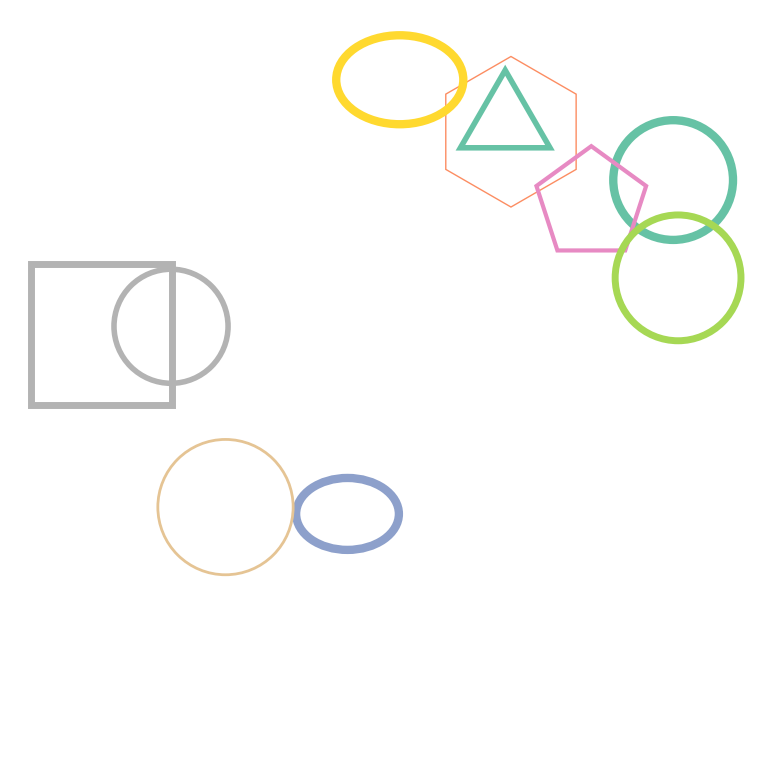[{"shape": "circle", "thickness": 3, "radius": 0.39, "center": [0.874, 0.766]}, {"shape": "triangle", "thickness": 2, "radius": 0.34, "center": [0.656, 0.842]}, {"shape": "hexagon", "thickness": 0.5, "radius": 0.49, "center": [0.664, 0.829]}, {"shape": "oval", "thickness": 3, "radius": 0.33, "center": [0.451, 0.333]}, {"shape": "pentagon", "thickness": 1.5, "radius": 0.37, "center": [0.768, 0.735]}, {"shape": "circle", "thickness": 2.5, "radius": 0.41, "center": [0.881, 0.639]}, {"shape": "oval", "thickness": 3, "radius": 0.41, "center": [0.519, 0.896]}, {"shape": "circle", "thickness": 1, "radius": 0.44, "center": [0.293, 0.341]}, {"shape": "square", "thickness": 2.5, "radius": 0.46, "center": [0.132, 0.566]}, {"shape": "circle", "thickness": 2, "radius": 0.37, "center": [0.222, 0.576]}]